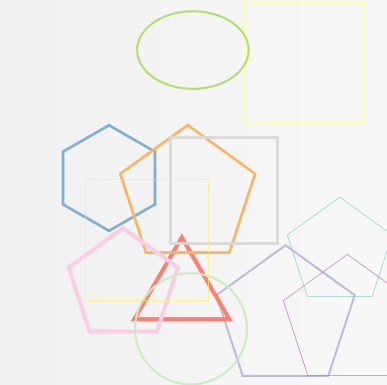[{"shape": "pentagon", "thickness": 0.5, "radius": 0.71, "center": [0.877, 0.345]}, {"shape": "square", "thickness": 1.5, "radius": 0.77, "center": [0.784, 0.837]}, {"shape": "pentagon", "thickness": 1.5, "radius": 0.94, "center": [0.737, 0.175]}, {"shape": "triangle", "thickness": 3, "radius": 0.71, "center": [0.469, 0.242]}, {"shape": "hexagon", "thickness": 2, "radius": 0.69, "center": [0.281, 0.538]}, {"shape": "pentagon", "thickness": 2, "radius": 0.91, "center": [0.484, 0.492]}, {"shape": "oval", "thickness": 1.5, "radius": 0.72, "center": [0.498, 0.87]}, {"shape": "pentagon", "thickness": 3, "radius": 0.74, "center": [0.318, 0.259]}, {"shape": "square", "thickness": 2, "radius": 0.69, "center": [0.576, 0.507]}, {"shape": "pentagon", "thickness": 0.5, "radius": 0.87, "center": [0.897, 0.165]}, {"shape": "circle", "thickness": 1.5, "radius": 0.72, "center": [0.493, 0.146]}, {"shape": "square", "thickness": 0.5, "radius": 0.79, "center": [0.378, 0.378]}]